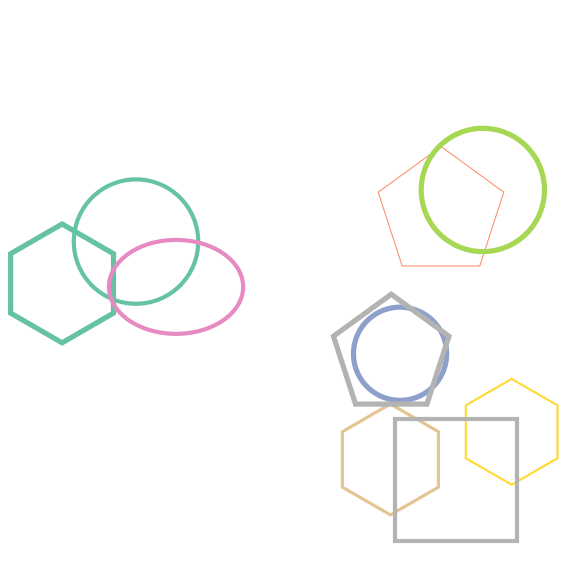[{"shape": "hexagon", "thickness": 2.5, "radius": 0.51, "center": [0.107, 0.508]}, {"shape": "circle", "thickness": 2, "radius": 0.54, "center": [0.235, 0.581]}, {"shape": "pentagon", "thickness": 0.5, "radius": 0.57, "center": [0.764, 0.631]}, {"shape": "circle", "thickness": 2.5, "radius": 0.4, "center": [0.693, 0.387]}, {"shape": "oval", "thickness": 2, "radius": 0.58, "center": [0.305, 0.502]}, {"shape": "circle", "thickness": 2.5, "radius": 0.53, "center": [0.836, 0.67]}, {"shape": "hexagon", "thickness": 1, "radius": 0.46, "center": [0.886, 0.251]}, {"shape": "hexagon", "thickness": 1.5, "radius": 0.48, "center": [0.676, 0.204]}, {"shape": "pentagon", "thickness": 2.5, "radius": 0.53, "center": [0.677, 0.384]}, {"shape": "square", "thickness": 2, "radius": 0.53, "center": [0.789, 0.168]}]